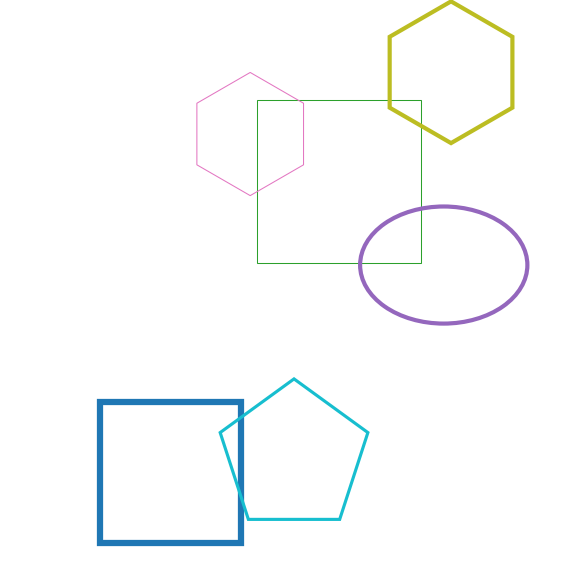[{"shape": "square", "thickness": 3, "radius": 0.61, "center": [0.296, 0.181]}, {"shape": "square", "thickness": 0.5, "radius": 0.71, "center": [0.587, 0.685]}, {"shape": "oval", "thickness": 2, "radius": 0.72, "center": [0.768, 0.54]}, {"shape": "hexagon", "thickness": 0.5, "radius": 0.53, "center": [0.433, 0.767]}, {"shape": "hexagon", "thickness": 2, "radius": 0.61, "center": [0.781, 0.874]}, {"shape": "pentagon", "thickness": 1.5, "radius": 0.67, "center": [0.509, 0.209]}]